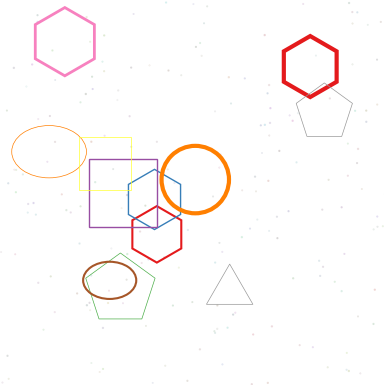[{"shape": "hexagon", "thickness": 1.5, "radius": 0.37, "center": [0.407, 0.391]}, {"shape": "hexagon", "thickness": 3, "radius": 0.4, "center": [0.806, 0.827]}, {"shape": "hexagon", "thickness": 1, "radius": 0.39, "center": [0.401, 0.482]}, {"shape": "pentagon", "thickness": 0.5, "radius": 0.47, "center": [0.313, 0.248]}, {"shape": "square", "thickness": 1, "radius": 0.45, "center": [0.319, 0.499]}, {"shape": "oval", "thickness": 0.5, "radius": 0.49, "center": [0.127, 0.606]}, {"shape": "circle", "thickness": 3, "radius": 0.44, "center": [0.507, 0.534]}, {"shape": "square", "thickness": 0.5, "radius": 0.34, "center": [0.273, 0.576]}, {"shape": "oval", "thickness": 1.5, "radius": 0.35, "center": [0.285, 0.272]}, {"shape": "hexagon", "thickness": 2, "radius": 0.44, "center": [0.168, 0.892]}, {"shape": "pentagon", "thickness": 0.5, "radius": 0.38, "center": [0.842, 0.708]}, {"shape": "triangle", "thickness": 0.5, "radius": 0.35, "center": [0.597, 0.244]}]